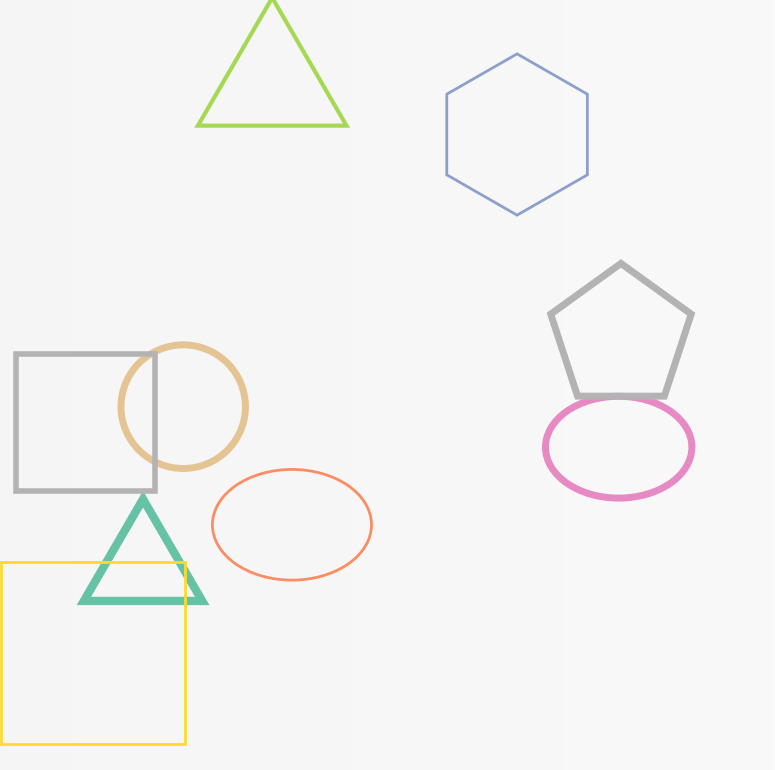[{"shape": "triangle", "thickness": 3, "radius": 0.44, "center": [0.185, 0.264]}, {"shape": "oval", "thickness": 1, "radius": 0.51, "center": [0.377, 0.318]}, {"shape": "hexagon", "thickness": 1, "radius": 0.52, "center": [0.667, 0.825]}, {"shape": "oval", "thickness": 2.5, "radius": 0.47, "center": [0.798, 0.419]}, {"shape": "triangle", "thickness": 1.5, "radius": 0.55, "center": [0.351, 0.892]}, {"shape": "square", "thickness": 1, "radius": 0.59, "center": [0.12, 0.152]}, {"shape": "circle", "thickness": 2.5, "radius": 0.4, "center": [0.236, 0.472]}, {"shape": "pentagon", "thickness": 2.5, "radius": 0.48, "center": [0.801, 0.563]}, {"shape": "square", "thickness": 2, "radius": 0.45, "center": [0.11, 0.451]}]